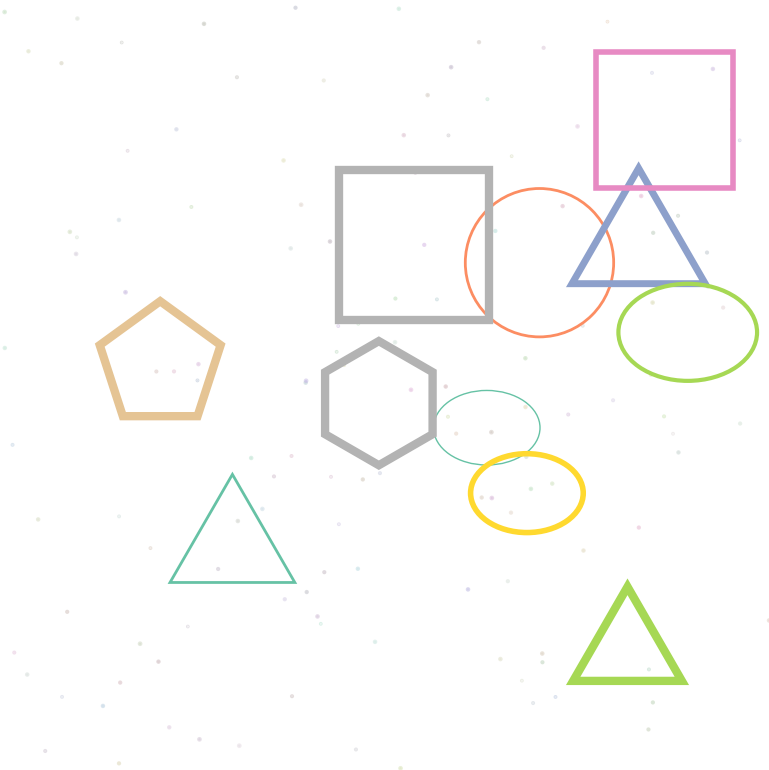[{"shape": "triangle", "thickness": 1, "radius": 0.47, "center": [0.302, 0.29]}, {"shape": "oval", "thickness": 0.5, "radius": 0.35, "center": [0.632, 0.445]}, {"shape": "circle", "thickness": 1, "radius": 0.48, "center": [0.701, 0.659]}, {"shape": "triangle", "thickness": 2.5, "radius": 0.5, "center": [0.829, 0.682]}, {"shape": "square", "thickness": 2, "radius": 0.44, "center": [0.863, 0.844]}, {"shape": "oval", "thickness": 1.5, "radius": 0.45, "center": [0.893, 0.568]}, {"shape": "triangle", "thickness": 3, "radius": 0.41, "center": [0.815, 0.156]}, {"shape": "oval", "thickness": 2, "radius": 0.37, "center": [0.684, 0.36]}, {"shape": "pentagon", "thickness": 3, "radius": 0.41, "center": [0.208, 0.526]}, {"shape": "hexagon", "thickness": 3, "radius": 0.4, "center": [0.492, 0.476]}, {"shape": "square", "thickness": 3, "radius": 0.49, "center": [0.538, 0.682]}]